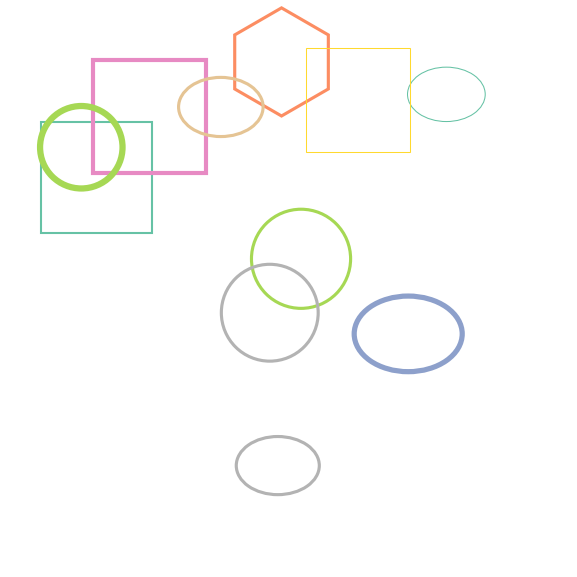[{"shape": "oval", "thickness": 0.5, "radius": 0.34, "center": [0.773, 0.836]}, {"shape": "square", "thickness": 1, "radius": 0.48, "center": [0.168, 0.691]}, {"shape": "hexagon", "thickness": 1.5, "radius": 0.47, "center": [0.487, 0.892]}, {"shape": "oval", "thickness": 2.5, "radius": 0.47, "center": [0.707, 0.421]}, {"shape": "square", "thickness": 2, "radius": 0.49, "center": [0.259, 0.798]}, {"shape": "circle", "thickness": 3, "radius": 0.36, "center": [0.141, 0.744]}, {"shape": "circle", "thickness": 1.5, "radius": 0.43, "center": [0.521, 0.551]}, {"shape": "square", "thickness": 0.5, "radius": 0.45, "center": [0.62, 0.827]}, {"shape": "oval", "thickness": 1.5, "radius": 0.37, "center": [0.382, 0.814]}, {"shape": "oval", "thickness": 1.5, "radius": 0.36, "center": [0.481, 0.193]}, {"shape": "circle", "thickness": 1.5, "radius": 0.42, "center": [0.467, 0.458]}]